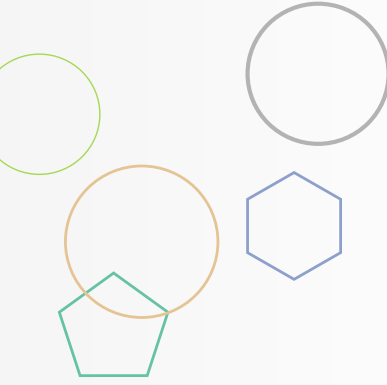[{"shape": "pentagon", "thickness": 2, "radius": 0.74, "center": [0.293, 0.144]}, {"shape": "hexagon", "thickness": 2, "radius": 0.69, "center": [0.759, 0.413]}, {"shape": "circle", "thickness": 1, "radius": 0.78, "center": [0.102, 0.703]}, {"shape": "circle", "thickness": 2, "radius": 0.98, "center": [0.366, 0.372]}, {"shape": "circle", "thickness": 3, "radius": 0.91, "center": [0.821, 0.808]}]